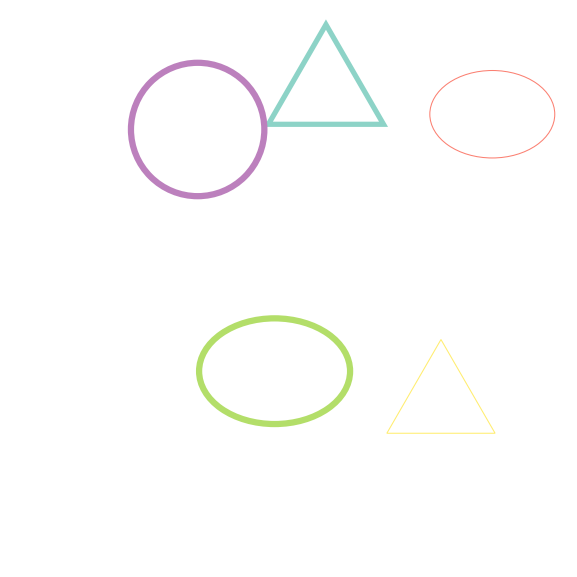[{"shape": "triangle", "thickness": 2.5, "radius": 0.58, "center": [0.564, 0.841]}, {"shape": "oval", "thickness": 0.5, "radius": 0.54, "center": [0.852, 0.801]}, {"shape": "oval", "thickness": 3, "radius": 0.65, "center": [0.475, 0.356]}, {"shape": "circle", "thickness": 3, "radius": 0.58, "center": [0.342, 0.775]}, {"shape": "triangle", "thickness": 0.5, "radius": 0.54, "center": [0.764, 0.303]}]